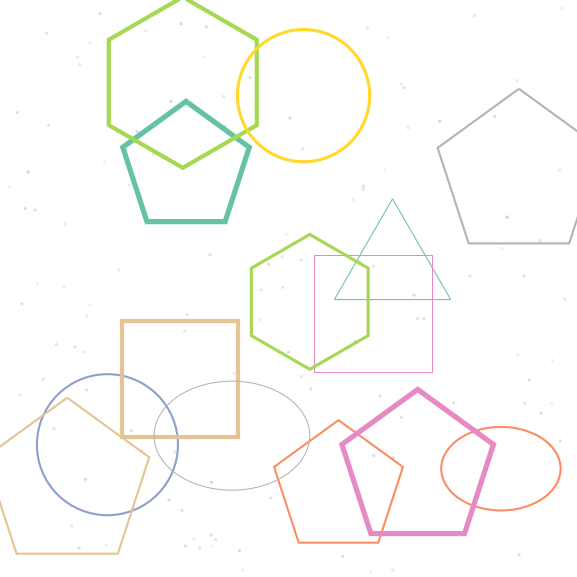[{"shape": "pentagon", "thickness": 2.5, "radius": 0.58, "center": [0.322, 0.709]}, {"shape": "triangle", "thickness": 0.5, "radius": 0.58, "center": [0.68, 0.539]}, {"shape": "pentagon", "thickness": 1, "radius": 0.59, "center": [0.586, 0.154]}, {"shape": "oval", "thickness": 1, "radius": 0.52, "center": [0.867, 0.188]}, {"shape": "circle", "thickness": 1, "radius": 0.61, "center": [0.186, 0.229]}, {"shape": "square", "thickness": 0.5, "radius": 0.51, "center": [0.646, 0.456]}, {"shape": "pentagon", "thickness": 2.5, "radius": 0.69, "center": [0.723, 0.187]}, {"shape": "hexagon", "thickness": 2, "radius": 0.74, "center": [0.317, 0.856]}, {"shape": "hexagon", "thickness": 1.5, "radius": 0.58, "center": [0.536, 0.476]}, {"shape": "circle", "thickness": 1.5, "radius": 0.57, "center": [0.526, 0.834]}, {"shape": "pentagon", "thickness": 1, "radius": 0.75, "center": [0.116, 0.161]}, {"shape": "square", "thickness": 2, "radius": 0.5, "center": [0.312, 0.343]}, {"shape": "oval", "thickness": 0.5, "radius": 0.67, "center": [0.402, 0.245]}, {"shape": "pentagon", "thickness": 1, "radius": 0.74, "center": [0.899, 0.697]}]